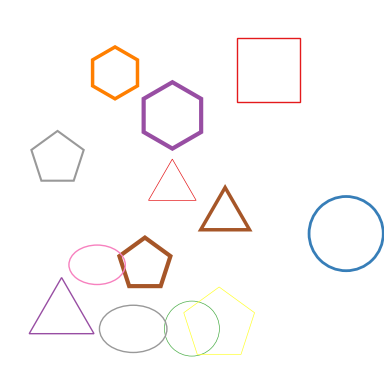[{"shape": "triangle", "thickness": 0.5, "radius": 0.36, "center": [0.448, 0.515]}, {"shape": "square", "thickness": 1, "radius": 0.41, "center": [0.697, 0.818]}, {"shape": "circle", "thickness": 2, "radius": 0.48, "center": [0.899, 0.393]}, {"shape": "circle", "thickness": 0.5, "radius": 0.36, "center": [0.498, 0.147]}, {"shape": "hexagon", "thickness": 3, "radius": 0.43, "center": [0.448, 0.7]}, {"shape": "triangle", "thickness": 1, "radius": 0.49, "center": [0.16, 0.182]}, {"shape": "hexagon", "thickness": 2.5, "radius": 0.34, "center": [0.299, 0.811]}, {"shape": "pentagon", "thickness": 0.5, "radius": 0.48, "center": [0.569, 0.158]}, {"shape": "triangle", "thickness": 2.5, "radius": 0.37, "center": [0.585, 0.44]}, {"shape": "pentagon", "thickness": 3, "radius": 0.35, "center": [0.376, 0.313]}, {"shape": "oval", "thickness": 1, "radius": 0.37, "center": [0.252, 0.312]}, {"shape": "pentagon", "thickness": 1.5, "radius": 0.36, "center": [0.149, 0.588]}, {"shape": "oval", "thickness": 1, "radius": 0.44, "center": [0.346, 0.146]}]